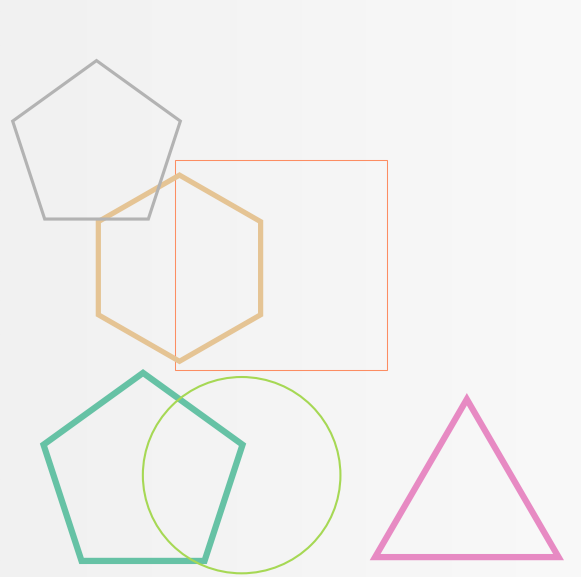[{"shape": "pentagon", "thickness": 3, "radius": 0.9, "center": [0.246, 0.173]}, {"shape": "square", "thickness": 0.5, "radius": 0.91, "center": [0.483, 0.54]}, {"shape": "triangle", "thickness": 3, "radius": 0.91, "center": [0.803, 0.126]}, {"shape": "circle", "thickness": 1, "radius": 0.85, "center": [0.416, 0.176]}, {"shape": "hexagon", "thickness": 2.5, "radius": 0.81, "center": [0.309, 0.535]}, {"shape": "pentagon", "thickness": 1.5, "radius": 0.76, "center": [0.166, 0.743]}]